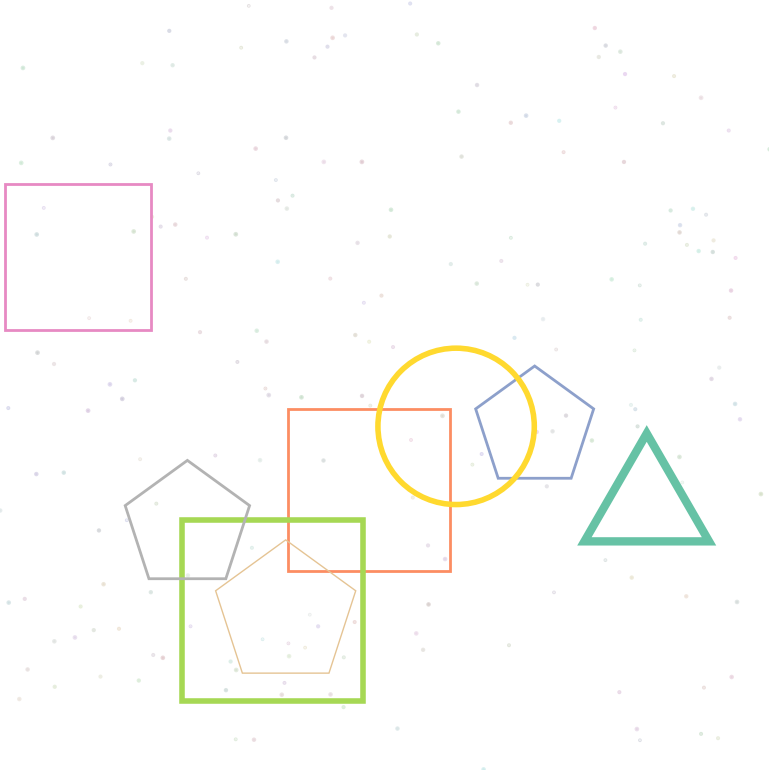[{"shape": "triangle", "thickness": 3, "radius": 0.47, "center": [0.84, 0.344]}, {"shape": "square", "thickness": 1, "radius": 0.53, "center": [0.479, 0.363]}, {"shape": "pentagon", "thickness": 1, "radius": 0.4, "center": [0.694, 0.444]}, {"shape": "square", "thickness": 1, "radius": 0.47, "center": [0.101, 0.666]}, {"shape": "square", "thickness": 2, "radius": 0.59, "center": [0.354, 0.207]}, {"shape": "circle", "thickness": 2, "radius": 0.51, "center": [0.592, 0.446]}, {"shape": "pentagon", "thickness": 0.5, "radius": 0.48, "center": [0.371, 0.203]}, {"shape": "pentagon", "thickness": 1, "radius": 0.42, "center": [0.243, 0.317]}]